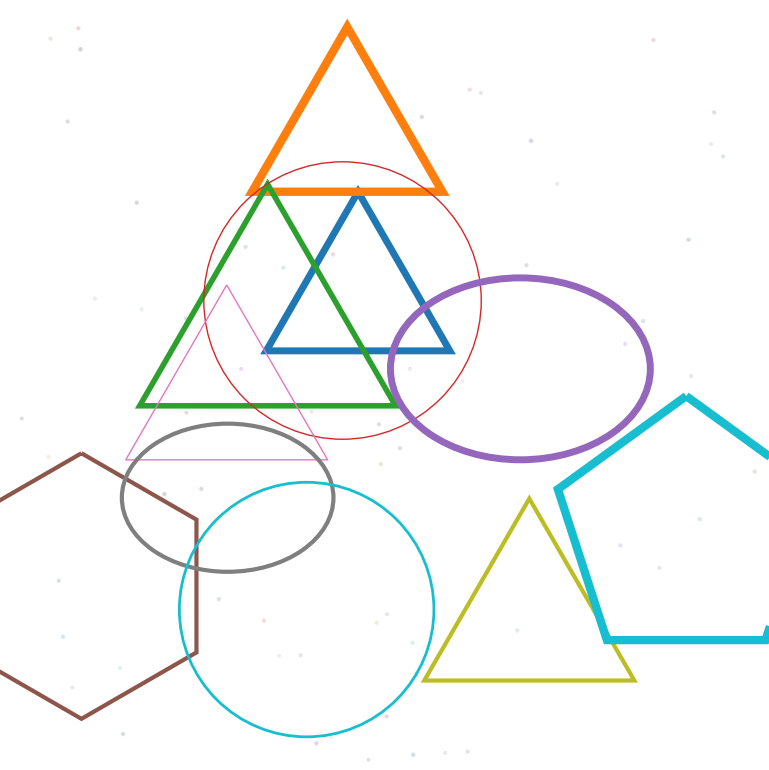[{"shape": "triangle", "thickness": 2.5, "radius": 0.69, "center": [0.465, 0.613]}, {"shape": "triangle", "thickness": 3, "radius": 0.71, "center": [0.451, 0.822]}, {"shape": "triangle", "thickness": 2, "radius": 0.96, "center": [0.348, 0.569]}, {"shape": "circle", "thickness": 0.5, "radius": 0.9, "center": [0.445, 0.61]}, {"shape": "oval", "thickness": 2.5, "radius": 0.84, "center": [0.676, 0.521]}, {"shape": "hexagon", "thickness": 1.5, "radius": 0.86, "center": [0.106, 0.239]}, {"shape": "triangle", "thickness": 0.5, "radius": 0.76, "center": [0.294, 0.479]}, {"shape": "oval", "thickness": 1.5, "radius": 0.69, "center": [0.296, 0.354]}, {"shape": "triangle", "thickness": 1.5, "radius": 0.79, "center": [0.687, 0.195]}, {"shape": "pentagon", "thickness": 3, "radius": 0.88, "center": [0.891, 0.31]}, {"shape": "circle", "thickness": 1, "radius": 0.83, "center": [0.398, 0.208]}]